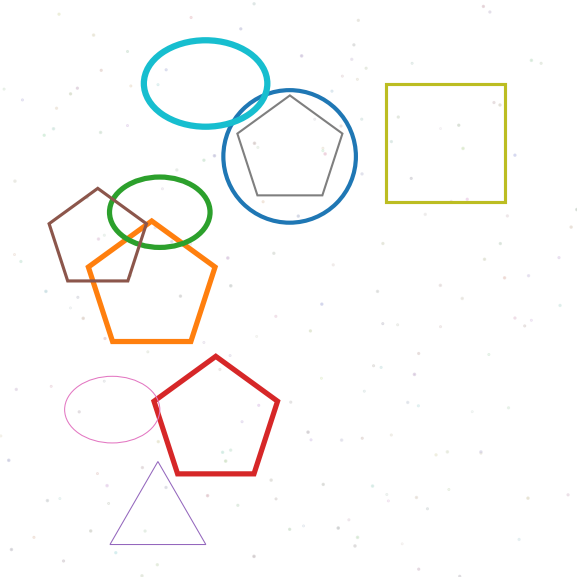[{"shape": "circle", "thickness": 2, "radius": 0.57, "center": [0.502, 0.728]}, {"shape": "pentagon", "thickness": 2.5, "radius": 0.58, "center": [0.263, 0.501]}, {"shape": "oval", "thickness": 2.5, "radius": 0.44, "center": [0.277, 0.632]}, {"shape": "pentagon", "thickness": 2.5, "radius": 0.56, "center": [0.374, 0.27]}, {"shape": "triangle", "thickness": 0.5, "radius": 0.48, "center": [0.273, 0.104]}, {"shape": "pentagon", "thickness": 1.5, "radius": 0.44, "center": [0.169, 0.584]}, {"shape": "oval", "thickness": 0.5, "radius": 0.41, "center": [0.194, 0.29]}, {"shape": "pentagon", "thickness": 1, "radius": 0.48, "center": [0.502, 0.738]}, {"shape": "square", "thickness": 1.5, "radius": 0.51, "center": [0.771, 0.752]}, {"shape": "oval", "thickness": 3, "radius": 0.53, "center": [0.356, 0.855]}]